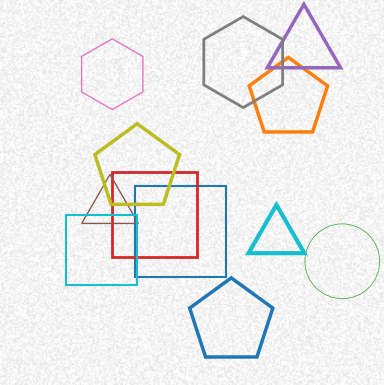[{"shape": "pentagon", "thickness": 2.5, "radius": 0.57, "center": [0.601, 0.165]}, {"shape": "square", "thickness": 1.5, "radius": 0.59, "center": [0.469, 0.399]}, {"shape": "pentagon", "thickness": 2.5, "radius": 0.54, "center": [0.749, 0.744]}, {"shape": "circle", "thickness": 0.5, "radius": 0.49, "center": [0.889, 0.321]}, {"shape": "square", "thickness": 2, "radius": 0.56, "center": [0.401, 0.443]}, {"shape": "triangle", "thickness": 2.5, "radius": 0.55, "center": [0.789, 0.879]}, {"shape": "triangle", "thickness": 1, "radius": 0.42, "center": [0.286, 0.462]}, {"shape": "hexagon", "thickness": 1, "radius": 0.46, "center": [0.292, 0.807]}, {"shape": "hexagon", "thickness": 2, "radius": 0.59, "center": [0.632, 0.839]}, {"shape": "pentagon", "thickness": 2.5, "radius": 0.58, "center": [0.356, 0.563]}, {"shape": "triangle", "thickness": 3, "radius": 0.42, "center": [0.718, 0.384]}, {"shape": "square", "thickness": 1.5, "radius": 0.46, "center": [0.263, 0.351]}]